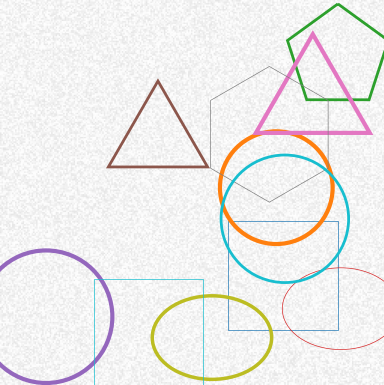[{"shape": "square", "thickness": 0.5, "radius": 0.71, "center": [0.735, 0.284]}, {"shape": "circle", "thickness": 3, "radius": 0.73, "center": [0.718, 0.513]}, {"shape": "pentagon", "thickness": 2, "radius": 0.69, "center": [0.878, 0.852]}, {"shape": "oval", "thickness": 0.5, "radius": 0.76, "center": [0.885, 0.198]}, {"shape": "circle", "thickness": 3, "radius": 0.86, "center": [0.12, 0.177]}, {"shape": "triangle", "thickness": 2, "radius": 0.74, "center": [0.41, 0.641]}, {"shape": "triangle", "thickness": 3, "radius": 0.85, "center": [0.813, 0.74]}, {"shape": "hexagon", "thickness": 0.5, "radius": 0.88, "center": [0.7, 0.651]}, {"shape": "oval", "thickness": 2.5, "radius": 0.78, "center": [0.551, 0.123]}, {"shape": "circle", "thickness": 2, "radius": 0.83, "center": [0.74, 0.432]}, {"shape": "square", "thickness": 0.5, "radius": 0.71, "center": [0.385, 0.134]}]